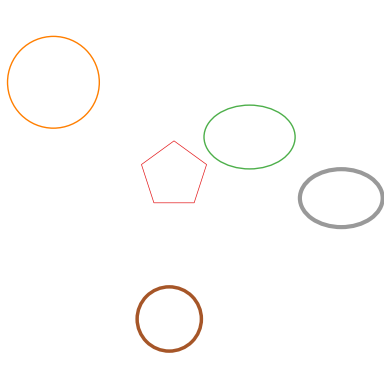[{"shape": "pentagon", "thickness": 0.5, "radius": 0.44, "center": [0.452, 0.545]}, {"shape": "oval", "thickness": 1, "radius": 0.59, "center": [0.648, 0.644]}, {"shape": "circle", "thickness": 1, "radius": 0.6, "center": [0.139, 0.786]}, {"shape": "circle", "thickness": 2.5, "radius": 0.42, "center": [0.44, 0.171]}, {"shape": "oval", "thickness": 3, "radius": 0.54, "center": [0.886, 0.485]}]